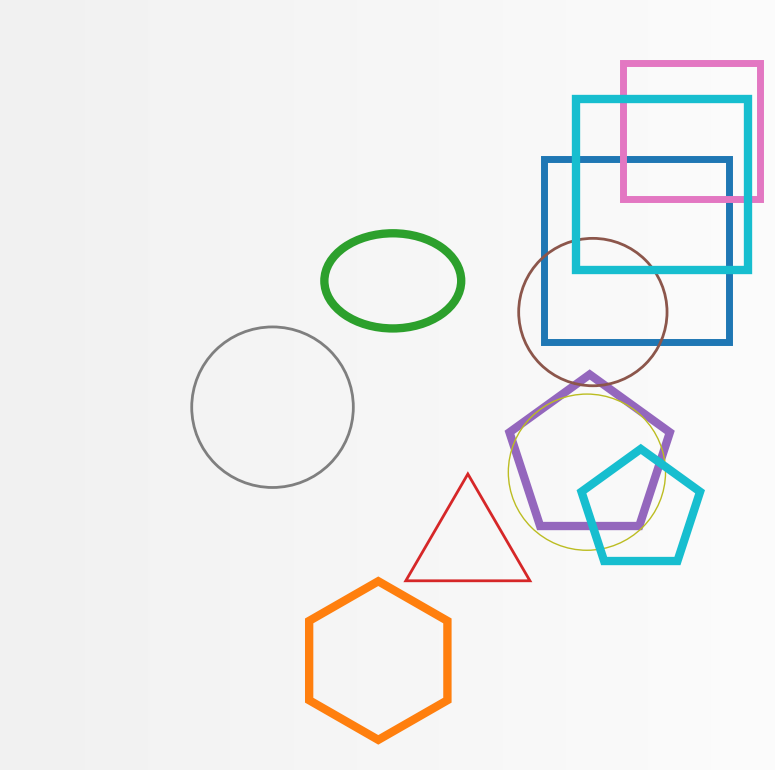[{"shape": "square", "thickness": 2.5, "radius": 0.59, "center": [0.821, 0.674]}, {"shape": "hexagon", "thickness": 3, "radius": 0.51, "center": [0.488, 0.142]}, {"shape": "oval", "thickness": 3, "radius": 0.44, "center": [0.507, 0.635]}, {"shape": "triangle", "thickness": 1, "radius": 0.46, "center": [0.604, 0.292]}, {"shape": "pentagon", "thickness": 3, "radius": 0.54, "center": [0.761, 0.405]}, {"shape": "circle", "thickness": 1, "radius": 0.48, "center": [0.765, 0.595]}, {"shape": "square", "thickness": 2.5, "radius": 0.44, "center": [0.892, 0.83]}, {"shape": "circle", "thickness": 1, "radius": 0.52, "center": [0.352, 0.471]}, {"shape": "circle", "thickness": 0.5, "radius": 0.51, "center": [0.757, 0.387]}, {"shape": "pentagon", "thickness": 3, "radius": 0.4, "center": [0.827, 0.337]}, {"shape": "square", "thickness": 3, "radius": 0.55, "center": [0.854, 0.76]}]